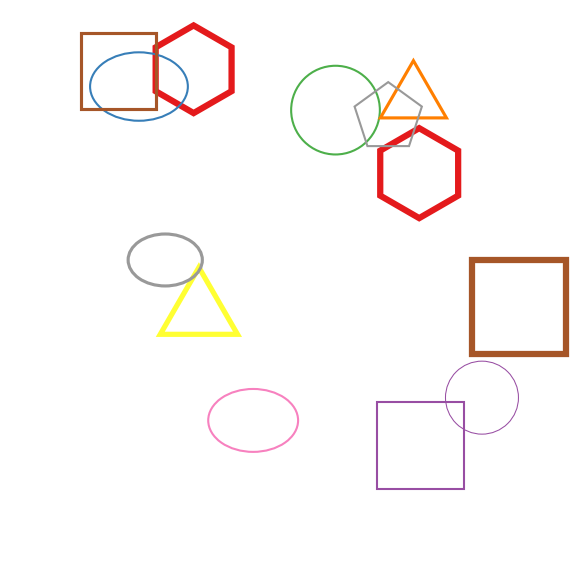[{"shape": "hexagon", "thickness": 3, "radius": 0.38, "center": [0.335, 0.879]}, {"shape": "hexagon", "thickness": 3, "radius": 0.39, "center": [0.726, 0.699]}, {"shape": "oval", "thickness": 1, "radius": 0.42, "center": [0.241, 0.849]}, {"shape": "circle", "thickness": 1, "radius": 0.38, "center": [0.581, 0.808]}, {"shape": "circle", "thickness": 0.5, "radius": 0.32, "center": [0.835, 0.311]}, {"shape": "square", "thickness": 1, "radius": 0.38, "center": [0.729, 0.227]}, {"shape": "triangle", "thickness": 1.5, "radius": 0.33, "center": [0.716, 0.828]}, {"shape": "triangle", "thickness": 2.5, "radius": 0.39, "center": [0.344, 0.459]}, {"shape": "square", "thickness": 1.5, "radius": 0.33, "center": [0.205, 0.876]}, {"shape": "square", "thickness": 3, "radius": 0.41, "center": [0.899, 0.467]}, {"shape": "oval", "thickness": 1, "radius": 0.39, "center": [0.438, 0.271]}, {"shape": "pentagon", "thickness": 1, "radius": 0.31, "center": [0.672, 0.796]}, {"shape": "oval", "thickness": 1.5, "radius": 0.32, "center": [0.286, 0.549]}]